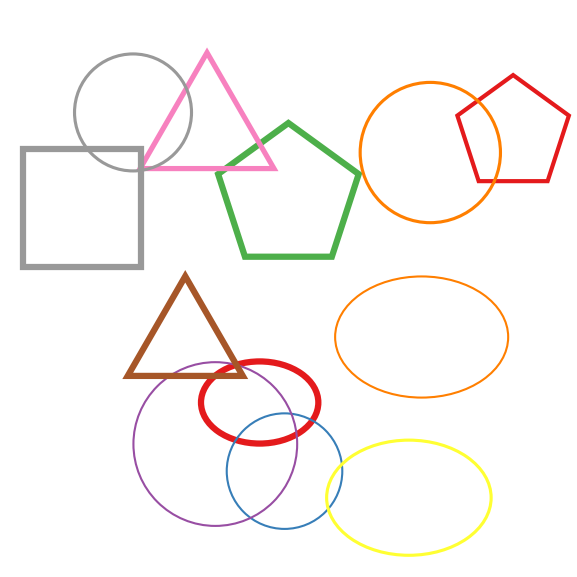[{"shape": "oval", "thickness": 3, "radius": 0.51, "center": [0.45, 0.302]}, {"shape": "pentagon", "thickness": 2, "radius": 0.51, "center": [0.889, 0.768]}, {"shape": "circle", "thickness": 1, "radius": 0.5, "center": [0.493, 0.183]}, {"shape": "pentagon", "thickness": 3, "radius": 0.64, "center": [0.499, 0.658]}, {"shape": "circle", "thickness": 1, "radius": 0.71, "center": [0.373, 0.23]}, {"shape": "oval", "thickness": 1, "radius": 0.75, "center": [0.73, 0.416]}, {"shape": "circle", "thickness": 1.5, "radius": 0.61, "center": [0.745, 0.735]}, {"shape": "oval", "thickness": 1.5, "radius": 0.71, "center": [0.708, 0.137]}, {"shape": "triangle", "thickness": 3, "radius": 0.58, "center": [0.321, 0.406]}, {"shape": "triangle", "thickness": 2.5, "radius": 0.67, "center": [0.358, 0.774]}, {"shape": "square", "thickness": 3, "radius": 0.51, "center": [0.142, 0.639]}, {"shape": "circle", "thickness": 1.5, "radius": 0.51, "center": [0.23, 0.804]}]